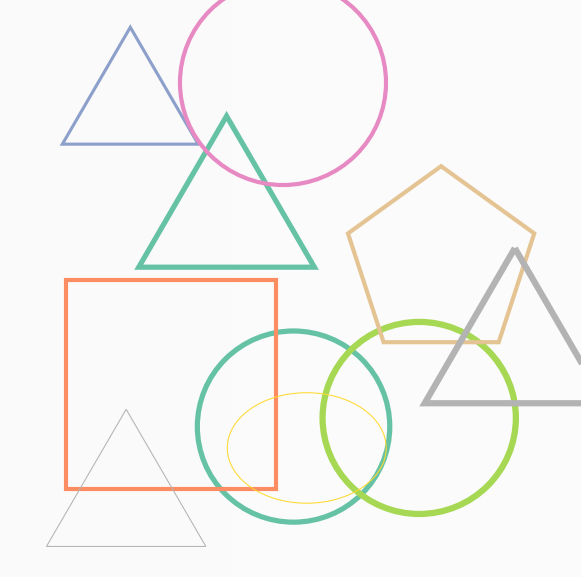[{"shape": "triangle", "thickness": 2.5, "radius": 0.87, "center": [0.39, 0.624]}, {"shape": "circle", "thickness": 2.5, "radius": 0.83, "center": [0.505, 0.26]}, {"shape": "square", "thickness": 2, "radius": 0.9, "center": [0.294, 0.334]}, {"shape": "triangle", "thickness": 1.5, "radius": 0.67, "center": [0.224, 0.817]}, {"shape": "circle", "thickness": 2, "radius": 0.89, "center": [0.487, 0.856]}, {"shape": "circle", "thickness": 3, "radius": 0.83, "center": [0.721, 0.275]}, {"shape": "oval", "thickness": 0.5, "radius": 0.68, "center": [0.528, 0.223]}, {"shape": "pentagon", "thickness": 2, "radius": 0.84, "center": [0.759, 0.543]}, {"shape": "triangle", "thickness": 3, "radius": 0.9, "center": [0.886, 0.39]}, {"shape": "triangle", "thickness": 0.5, "radius": 0.79, "center": [0.217, 0.132]}]